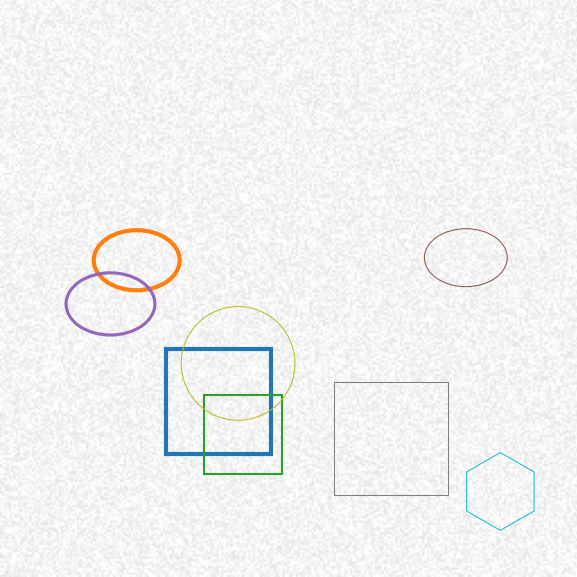[{"shape": "square", "thickness": 2, "radius": 0.46, "center": [0.378, 0.304]}, {"shape": "oval", "thickness": 2, "radius": 0.37, "center": [0.237, 0.549]}, {"shape": "square", "thickness": 1, "radius": 0.34, "center": [0.421, 0.247]}, {"shape": "oval", "thickness": 1.5, "radius": 0.38, "center": [0.191, 0.473]}, {"shape": "oval", "thickness": 0.5, "radius": 0.36, "center": [0.807, 0.553]}, {"shape": "square", "thickness": 0.5, "radius": 0.49, "center": [0.677, 0.24]}, {"shape": "circle", "thickness": 0.5, "radius": 0.49, "center": [0.412, 0.37]}, {"shape": "hexagon", "thickness": 0.5, "radius": 0.34, "center": [0.866, 0.148]}]